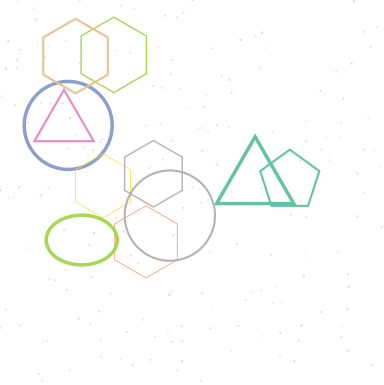[{"shape": "triangle", "thickness": 2.5, "radius": 0.58, "center": [0.663, 0.529]}, {"shape": "pentagon", "thickness": 1.5, "radius": 0.4, "center": [0.753, 0.531]}, {"shape": "hexagon", "thickness": 0.5, "radius": 0.47, "center": [0.379, 0.372]}, {"shape": "circle", "thickness": 2.5, "radius": 0.57, "center": [0.177, 0.674]}, {"shape": "triangle", "thickness": 1.5, "radius": 0.45, "center": [0.166, 0.678]}, {"shape": "hexagon", "thickness": 1, "radius": 0.49, "center": [0.296, 0.858]}, {"shape": "oval", "thickness": 2.5, "radius": 0.46, "center": [0.212, 0.377]}, {"shape": "hexagon", "thickness": 0.5, "radius": 0.41, "center": [0.268, 0.517]}, {"shape": "hexagon", "thickness": 1.5, "radius": 0.48, "center": [0.196, 0.854]}, {"shape": "hexagon", "thickness": 1, "radius": 0.43, "center": [0.399, 0.549]}, {"shape": "circle", "thickness": 1.5, "radius": 0.59, "center": [0.441, 0.44]}]